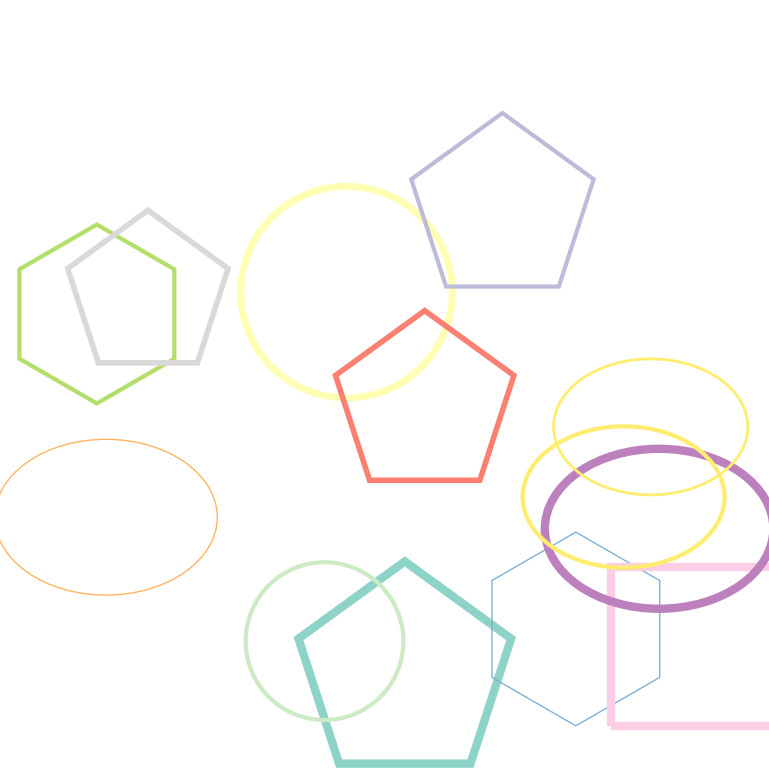[{"shape": "pentagon", "thickness": 3, "radius": 0.73, "center": [0.526, 0.126]}, {"shape": "circle", "thickness": 2.5, "radius": 0.69, "center": [0.45, 0.621]}, {"shape": "pentagon", "thickness": 1.5, "radius": 0.62, "center": [0.653, 0.729]}, {"shape": "pentagon", "thickness": 2, "radius": 0.61, "center": [0.552, 0.475]}, {"shape": "hexagon", "thickness": 0.5, "radius": 0.63, "center": [0.748, 0.183]}, {"shape": "oval", "thickness": 0.5, "radius": 0.72, "center": [0.138, 0.328]}, {"shape": "hexagon", "thickness": 1.5, "radius": 0.58, "center": [0.126, 0.592]}, {"shape": "square", "thickness": 3, "radius": 0.52, "center": [0.897, 0.16]}, {"shape": "pentagon", "thickness": 2, "radius": 0.55, "center": [0.192, 0.617]}, {"shape": "oval", "thickness": 3, "radius": 0.74, "center": [0.856, 0.313]}, {"shape": "circle", "thickness": 1.5, "radius": 0.51, "center": [0.422, 0.167]}, {"shape": "oval", "thickness": 1, "radius": 0.63, "center": [0.845, 0.446]}, {"shape": "oval", "thickness": 1.5, "radius": 0.66, "center": [0.81, 0.355]}]